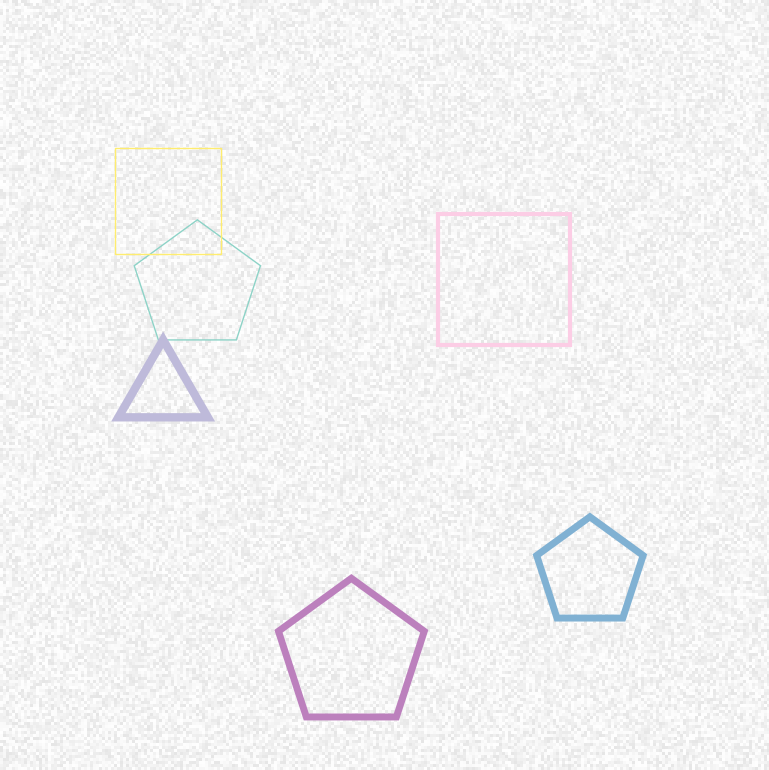[{"shape": "pentagon", "thickness": 0.5, "radius": 0.43, "center": [0.256, 0.628]}, {"shape": "triangle", "thickness": 3, "radius": 0.34, "center": [0.212, 0.492]}, {"shape": "pentagon", "thickness": 2.5, "radius": 0.36, "center": [0.766, 0.256]}, {"shape": "square", "thickness": 1.5, "radius": 0.43, "center": [0.654, 0.637]}, {"shape": "pentagon", "thickness": 2.5, "radius": 0.5, "center": [0.456, 0.149]}, {"shape": "square", "thickness": 0.5, "radius": 0.34, "center": [0.218, 0.739]}]